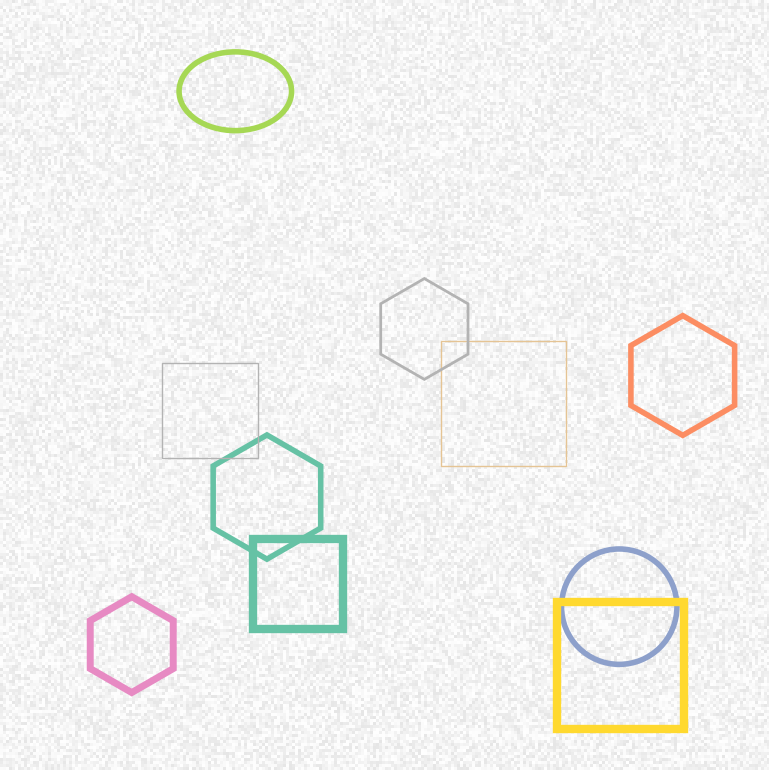[{"shape": "square", "thickness": 3, "radius": 0.29, "center": [0.387, 0.241]}, {"shape": "hexagon", "thickness": 2, "radius": 0.4, "center": [0.347, 0.354]}, {"shape": "hexagon", "thickness": 2, "radius": 0.39, "center": [0.887, 0.512]}, {"shape": "circle", "thickness": 2, "radius": 0.37, "center": [0.804, 0.212]}, {"shape": "hexagon", "thickness": 2.5, "radius": 0.31, "center": [0.171, 0.163]}, {"shape": "oval", "thickness": 2, "radius": 0.37, "center": [0.306, 0.882]}, {"shape": "square", "thickness": 3, "radius": 0.41, "center": [0.806, 0.136]}, {"shape": "square", "thickness": 0.5, "radius": 0.41, "center": [0.654, 0.476]}, {"shape": "hexagon", "thickness": 1, "radius": 0.33, "center": [0.551, 0.573]}, {"shape": "square", "thickness": 0.5, "radius": 0.31, "center": [0.273, 0.467]}]